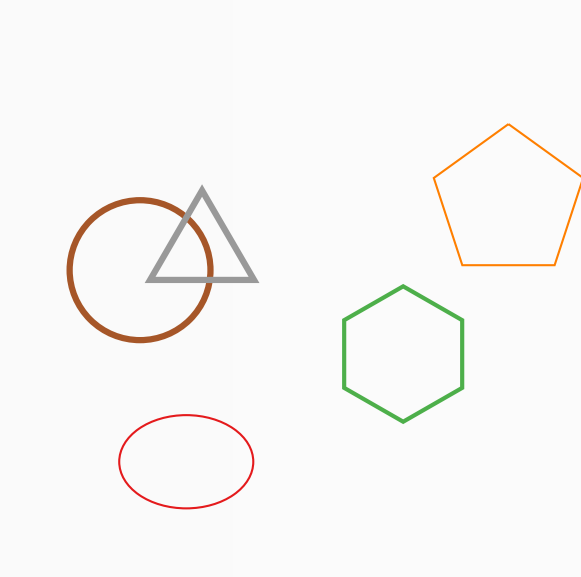[{"shape": "oval", "thickness": 1, "radius": 0.58, "center": [0.32, 0.2]}, {"shape": "hexagon", "thickness": 2, "radius": 0.59, "center": [0.694, 0.386]}, {"shape": "pentagon", "thickness": 1, "radius": 0.68, "center": [0.875, 0.649]}, {"shape": "circle", "thickness": 3, "radius": 0.61, "center": [0.241, 0.531]}, {"shape": "triangle", "thickness": 3, "radius": 0.52, "center": [0.348, 0.566]}]